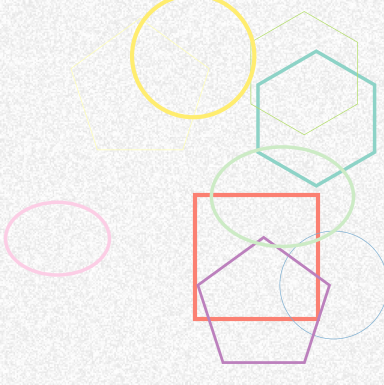[{"shape": "hexagon", "thickness": 2.5, "radius": 0.87, "center": [0.822, 0.692]}, {"shape": "pentagon", "thickness": 0.5, "radius": 0.94, "center": [0.364, 0.764]}, {"shape": "square", "thickness": 3, "radius": 0.8, "center": [0.666, 0.333]}, {"shape": "circle", "thickness": 0.5, "radius": 0.7, "center": [0.867, 0.26]}, {"shape": "hexagon", "thickness": 0.5, "radius": 0.8, "center": [0.79, 0.81]}, {"shape": "oval", "thickness": 2.5, "radius": 0.67, "center": [0.149, 0.38]}, {"shape": "pentagon", "thickness": 2, "radius": 0.9, "center": [0.685, 0.204]}, {"shape": "oval", "thickness": 2.5, "radius": 0.92, "center": [0.734, 0.489]}, {"shape": "circle", "thickness": 3, "radius": 0.79, "center": [0.502, 0.854]}]